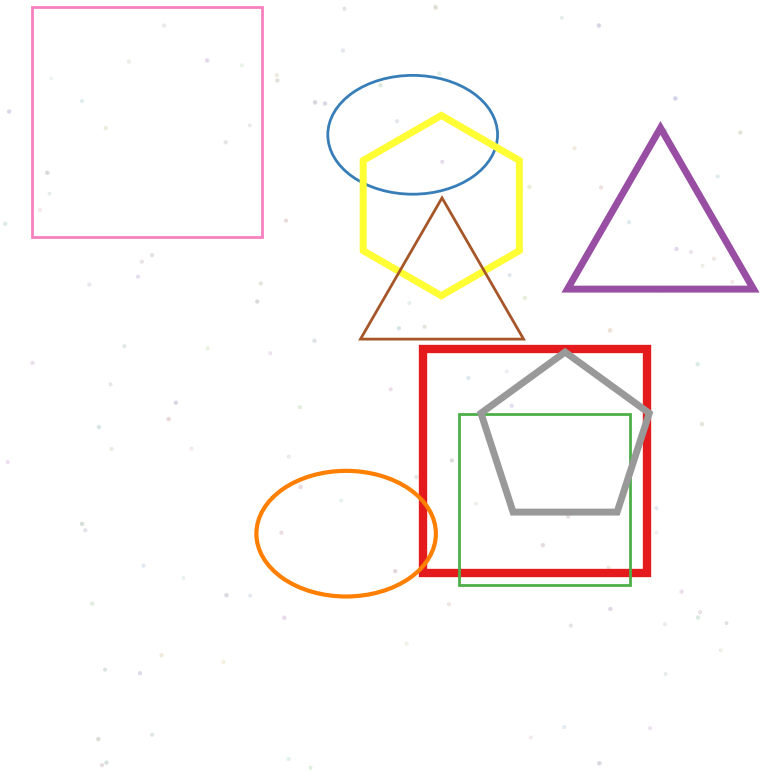[{"shape": "square", "thickness": 3, "radius": 0.73, "center": [0.695, 0.401]}, {"shape": "oval", "thickness": 1, "radius": 0.55, "center": [0.536, 0.825]}, {"shape": "square", "thickness": 1, "radius": 0.55, "center": [0.708, 0.352]}, {"shape": "triangle", "thickness": 2.5, "radius": 0.7, "center": [0.858, 0.694]}, {"shape": "oval", "thickness": 1.5, "radius": 0.58, "center": [0.45, 0.307]}, {"shape": "hexagon", "thickness": 2.5, "radius": 0.59, "center": [0.573, 0.733]}, {"shape": "triangle", "thickness": 1, "radius": 0.61, "center": [0.574, 0.621]}, {"shape": "square", "thickness": 1, "radius": 0.75, "center": [0.191, 0.842]}, {"shape": "pentagon", "thickness": 2.5, "radius": 0.57, "center": [0.734, 0.428]}]